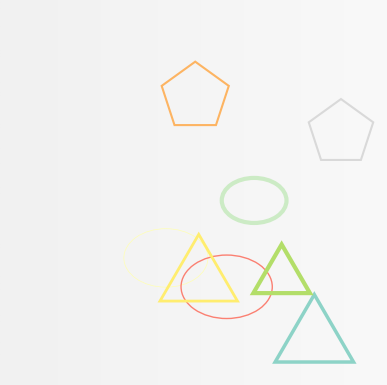[{"shape": "triangle", "thickness": 2.5, "radius": 0.58, "center": [0.811, 0.118]}, {"shape": "oval", "thickness": 0.5, "radius": 0.54, "center": [0.428, 0.33]}, {"shape": "oval", "thickness": 1, "radius": 0.59, "center": [0.585, 0.255]}, {"shape": "pentagon", "thickness": 1.5, "radius": 0.46, "center": [0.504, 0.749]}, {"shape": "triangle", "thickness": 3, "radius": 0.42, "center": [0.727, 0.281]}, {"shape": "pentagon", "thickness": 1.5, "radius": 0.44, "center": [0.88, 0.655]}, {"shape": "oval", "thickness": 3, "radius": 0.42, "center": [0.656, 0.479]}, {"shape": "triangle", "thickness": 2, "radius": 0.58, "center": [0.513, 0.276]}]